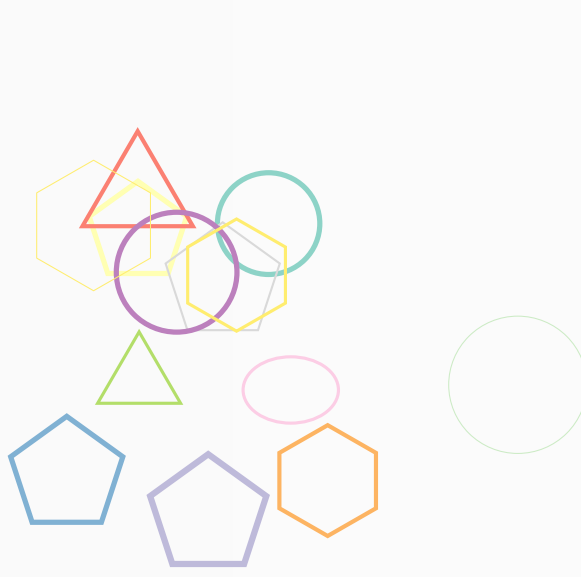[{"shape": "circle", "thickness": 2.5, "radius": 0.44, "center": [0.462, 0.612]}, {"shape": "pentagon", "thickness": 2.5, "radius": 0.44, "center": [0.237, 0.597]}, {"shape": "pentagon", "thickness": 3, "radius": 0.53, "center": [0.358, 0.108]}, {"shape": "triangle", "thickness": 2, "radius": 0.55, "center": [0.237, 0.662]}, {"shape": "pentagon", "thickness": 2.5, "radius": 0.51, "center": [0.115, 0.177]}, {"shape": "hexagon", "thickness": 2, "radius": 0.48, "center": [0.564, 0.167]}, {"shape": "triangle", "thickness": 1.5, "radius": 0.41, "center": [0.239, 0.342]}, {"shape": "oval", "thickness": 1.5, "radius": 0.41, "center": [0.5, 0.324]}, {"shape": "pentagon", "thickness": 1, "radius": 0.52, "center": [0.383, 0.511]}, {"shape": "circle", "thickness": 2.5, "radius": 0.52, "center": [0.304, 0.528]}, {"shape": "circle", "thickness": 0.5, "radius": 0.59, "center": [0.891, 0.333]}, {"shape": "hexagon", "thickness": 1.5, "radius": 0.49, "center": [0.407, 0.523]}, {"shape": "hexagon", "thickness": 0.5, "radius": 0.57, "center": [0.161, 0.609]}]